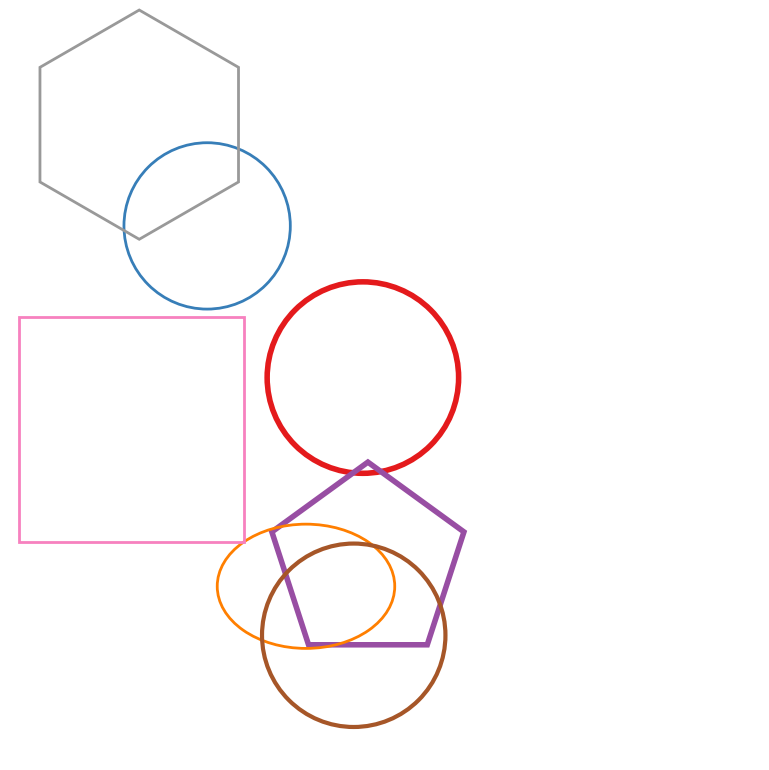[{"shape": "circle", "thickness": 2, "radius": 0.62, "center": [0.471, 0.51]}, {"shape": "circle", "thickness": 1, "radius": 0.54, "center": [0.269, 0.707]}, {"shape": "pentagon", "thickness": 2, "radius": 0.66, "center": [0.478, 0.269]}, {"shape": "oval", "thickness": 1, "radius": 0.58, "center": [0.397, 0.239]}, {"shape": "circle", "thickness": 1.5, "radius": 0.6, "center": [0.459, 0.175]}, {"shape": "square", "thickness": 1, "radius": 0.73, "center": [0.17, 0.442]}, {"shape": "hexagon", "thickness": 1, "radius": 0.74, "center": [0.181, 0.838]}]